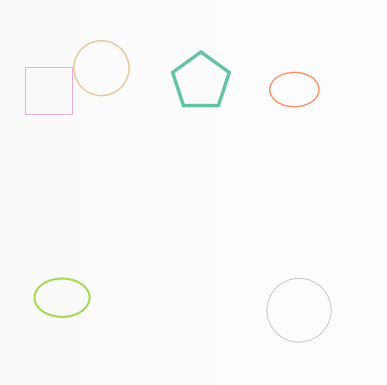[{"shape": "pentagon", "thickness": 2.5, "radius": 0.38, "center": [0.519, 0.788]}, {"shape": "oval", "thickness": 1, "radius": 0.32, "center": [0.76, 0.767]}, {"shape": "square", "thickness": 0.5, "radius": 0.3, "center": [0.125, 0.765]}, {"shape": "oval", "thickness": 1.5, "radius": 0.36, "center": [0.16, 0.227]}, {"shape": "circle", "thickness": 1, "radius": 0.36, "center": [0.262, 0.823]}, {"shape": "circle", "thickness": 0.5, "radius": 0.41, "center": [0.772, 0.194]}]